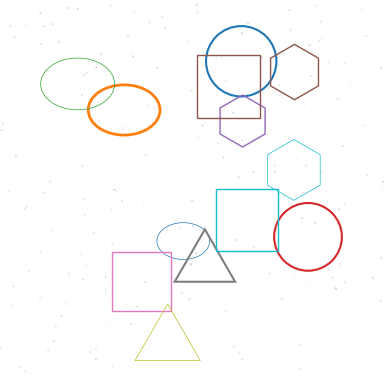[{"shape": "circle", "thickness": 1.5, "radius": 0.46, "center": [0.627, 0.841]}, {"shape": "oval", "thickness": 0.5, "radius": 0.34, "center": [0.476, 0.374]}, {"shape": "oval", "thickness": 2, "radius": 0.47, "center": [0.322, 0.714]}, {"shape": "oval", "thickness": 0.5, "radius": 0.48, "center": [0.202, 0.782]}, {"shape": "circle", "thickness": 1.5, "radius": 0.44, "center": [0.8, 0.385]}, {"shape": "hexagon", "thickness": 1, "radius": 0.34, "center": [0.63, 0.686]}, {"shape": "hexagon", "thickness": 1, "radius": 0.36, "center": [0.765, 0.813]}, {"shape": "square", "thickness": 1, "radius": 0.41, "center": [0.594, 0.775]}, {"shape": "square", "thickness": 1, "radius": 0.38, "center": [0.368, 0.269]}, {"shape": "triangle", "thickness": 1.5, "radius": 0.45, "center": [0.532, 0.314]}, {"shape": "triangle", "thickness": 0.5, "radius": 0.49, "center": [0.436, 0.112]}, {"shape": "hexagon", "thickness": 0.5, "radius": 0.4, "center": [0.763, 0.559]}, {"shape": "square", "thickness": 1, "radius": 0.4, "center": [0.642, 0.429]}]